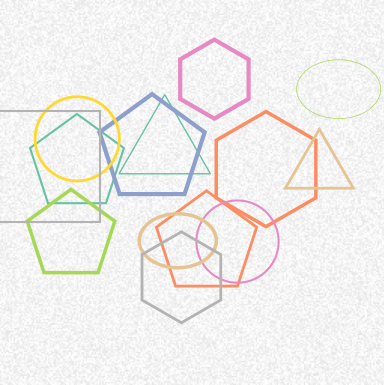[{"shape": "pentagon", "thickness": 1.5, "radius": 0.64, "center": [0.2, 0.576]}, {"shape": "triangle", "thickness": 1, "radius": 0.69, "center": [0.428, 0.617]}, {"shape": "pentagon", "thickness": 2, "radius": 0.68, "center": [0.536, 0.368]}, {"shape": "hexagon", "thickness": 2.5, "radius": 0.75, "center": [0.691, 0.561]}, {"shape": "pentagon", "thickness": 3, "radius": 0.72, "center": [0.395, 0.612]}, {"shape": "circle", "thickness": 1.5, "radius": 0.53, "center": [0.617, 0.372]}, {"shape": "hexagon", "thickness": 3, "radius": 0.51, "center": [0.557, 0.794]}, {"shape": "oval", "thickness": 0.5, "radius": 0.55, "center": [0.88, 0.768]}, {"shape": "pentagon", "thickness": 2.5, "radius": 0.6, "center": [0.184, 0.389]}, {"shape": "circle", "thickness": 2, "radius": 0.55, "center": [0.201, 0.639]}, {"shape": "triangle", "thickness": 2, "radius": 0.51, "center": [0.83, 0.562]}, {"shape": "oval", "thickness": 2.5, "radius": 0.5, "center": [0.462, 0.375]}, {"shape": "square", "thickness": 1.5, "radius": 0.72, "center": [0.118, 0.568]}, {"shape": "hexagon", "thickness": 2, "radius": 0.59, "center": [0.471, 0.28]}]